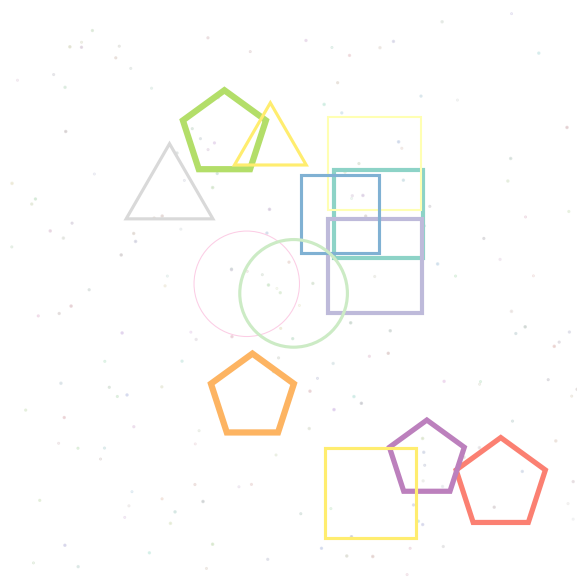[{"shape": "square", "thickness": 2, "radius": 0.38, "center": [0.655, 0.629]}, {"shape": "square", "thickness": 1, "radius": 0.4, "center": [0.649, 0.716]}, {"shape": "square", "thickness": 2, "radius": 0.41, "center": [0.649, 0.538]}, {"shape": "pentagon", "thickness": 2.5, "radius": 0.41, "center": [0.867, 0.16]}, {"shape": "square", "thickness": 1.5, "radius": 0.34, "center": [0.589, 0.629]}, {"shape": "pentagon", "thickness": 3, "radius": 0.38, "center": [0.437, 0.311]}, {"shape": "pentagon", "thickness": 3, "radius": 0.38, "center": [0.389, 0.767]}, {"shape": "circle", "thickness": 0.5, "radius": 0.46, "center": [0.427, 0.508]}, {"shape": "triangle", "thickness": 1.5, "radius": 0.43, "center": [0.294, 0.664]}, {"shape": "pentagon", "thickness": 2.5, "radius": 0.34, "center": [0.739, 0.204]}, {"shape": "circle", "thickness": 1.5, "radius": 0.47, "center": [0.508, 0.491]}, {"shape": "triangle", "thickness": 1.5, "radius": 0.36, "center": [0.468, 0.749]}, {"shape": "square", "thickness": 1.5, "radius": 0.39, "center": [0.642, 0.146]}]